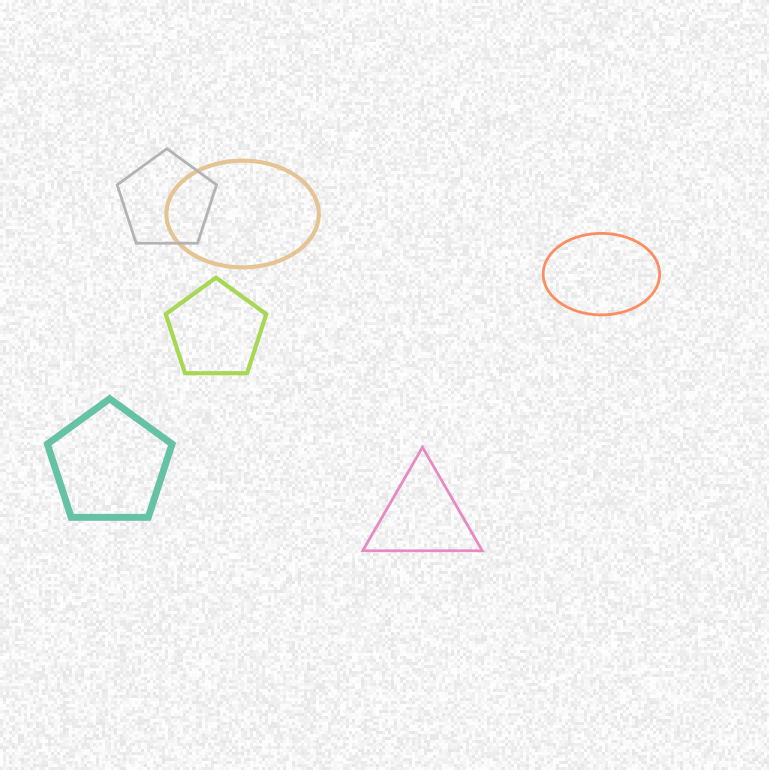[{"shape": "pentagon", "thickness": 2.5, "radius": 0.43, "center": [0.142, 0.397]}, {"shape": "oval", "thickness": 1, "radius": 0.38, "center": [0.781, 0.644]}, {"shape": "triangle", "thickness": 1, "radius": 0.45, "center": [0.549, 0.33]}, {"shape": "pentagon", "thickness": 1.5, "radius": 0.34, "center": [0.281, 0.571]}, {"shape": "oval", "thickness": 1.5, "radius": 0.49, "center": [0.315, 0.722]}, {"shape": "pentagon", "thickness": 1, "radius": 0.34, "center": [0.217, 0.739]}]